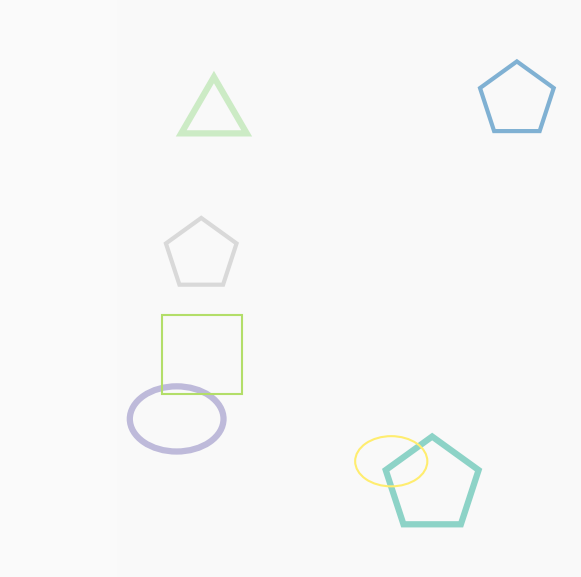[{"shape": "pentagon", "thickness": 3, "radius": 0.42, "center": [0.744, 0.159]}, {"shape": "oval", "thickness": 3, "radius": 0.4, "center": [0.304, 0.274]}, {"shape": "pentagon", "thickness": 2, "radius": 0.33, "center": [0.889, 0.826]}, {"shape": "square", "thickness": 1, "radius": 0.34, "center": [0.348, 0.385]}, {"shape": "pentagon", "thickness": 2, "radius": 0.32, "center": [0.346, 0.558]}, {"shape": "triangle", "thickness": 3, "radius": 0.33, "center": [0.368, 0.801]}, {"shape": "oval", "thickness": 1, "radius": 0.31, "center": [0.673, 0.2]}]